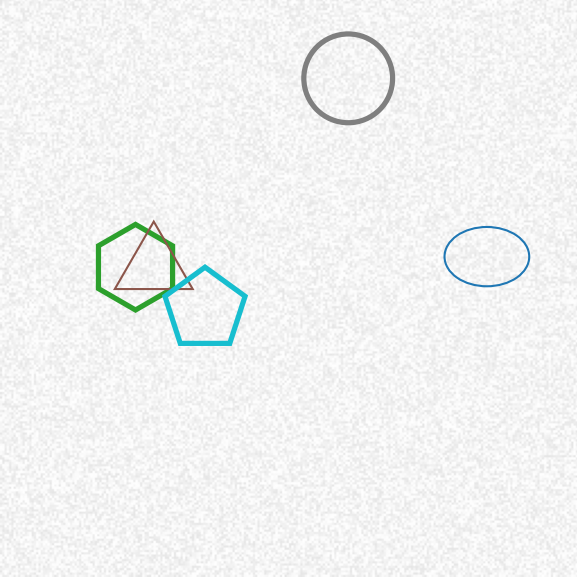[{"shape": "oval", "thickness": 1, "radius": 0.37, "center": [0.843, 0.555]}, {"shape": "hexagon", "thickness": 2.5, "radius": 0.37, "center": [0.235, 0.536]}, {"shape": "triangle", "thickness": 1, "radius": 0.39, "center": [0.266, 0.538]}, {"shape": "circle", "thickness": 2.5, "radius": 0.38, "center": [0.603, 0.863]}, {"shape": "pentagon", "thickness": 2.5, "radius": 0.36, "center": [0.355, 0.464]}]